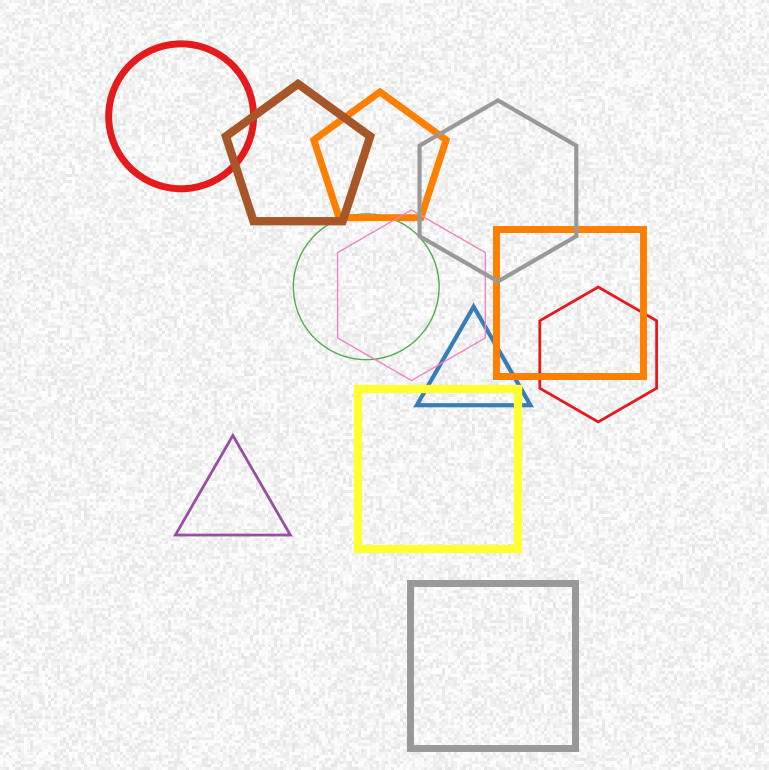[{"shape": "circle", "thickness": 2.5, "radius": 0.47, "center": [0.235, 0.849]}, {"shape": "hexagon", "thickness": 1, "radius": 0.44, "center": [0.777, 0.54]}, {"shape": "triangle", "thickness": 1.5, "radius": 0.43, "center": [0.615, 0.516]}, {"shape": "circle", "thickness": 0.5, "radius": 0.47, "center": [0.476, 0.628]}, {"shape": "triangle", "thickness": 1, "radius": 0.43, "center": [0.302, 0.348]}, {"shape": "square", "thickness": 2.5, "radius": 0.48, "center": [0.74, 0.607]}, {"shape": "pentagon", "thickness": 2.5, "radius": 0.45, "center": [0.493, 0.79]}, {"shape": "square", "thickness": 3, "radius": 0.52, "center": [0.569, 0.391]}, {"shape": "pentagon", "thickness": 3, "radius": 0.49, "center": [0.387, 0.792]}, {"shape": "hexagon", "thickness": 0.5, "radius": 0.55, "center": [0.534, 0.617]}, {"shape": "hexagon", "thickness": 1.5, "radius": 0.59, "center": [0.647, 0.752]}, {"shape": "square", "thickness": 2.5, "radius": 0.53, "center": [0.64, 0.136]}]